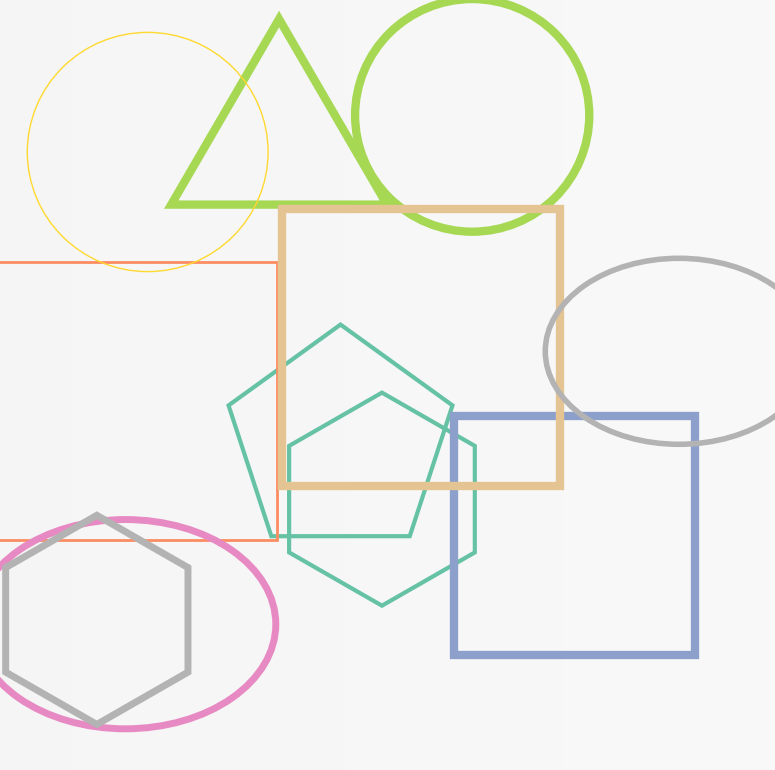[{"shape": "hexagon", "thickness": 1.5, "radius": 0.69, "center": [0.493, 0.352]}, {"shape": "pentagon", "thickness": 1.5, "radius": 0.76, "center": [0.439, 0.427]}, {"shape": "square", "thickness": 1, "radius": 0.9, "center": [0.178, 0.479]}, {"shape": "square", "thickness": 3, "radius": 0.78, "center": [0.741, 0.305]}, {"shape": "oval", "thickness": 2.5, "radius": 0.97, "center": [0.162, 0.189]}, {"shape": "triangle", "thickness": 3, "radius": 0.8, "center": [0.36, 0.815]}, {"shape": "circle", "thickness": 3, "radius": 0.76, "center": [0.609, 0.85]}, {"shape": "circle", "thickness": 0.5, "radius": 0.78, "center": [0.191, 0.803]}, {"shape": "square", "thickness": 3, "radius": 0.9, "center": [0.543, 0.549]}, {"shape": "oval", "thickness": 2, "radius": 0.86, "center": [0.876, 0.544]}, {"shape": "hexagon", "thickness": 2.5, "radius": 0.68, "center": [0.125, 0.195]}]